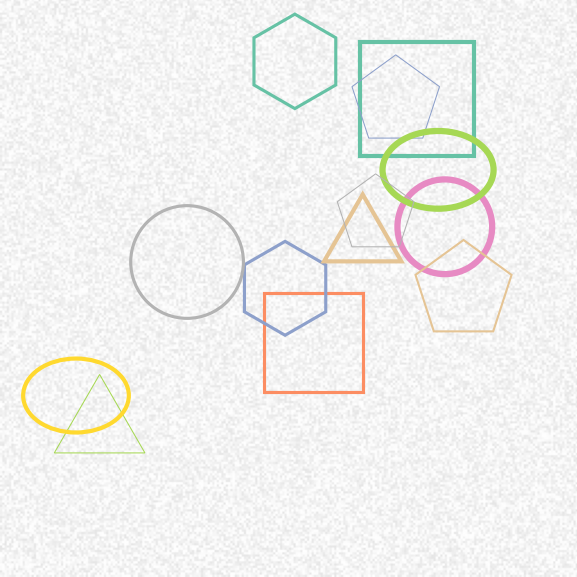[{"shape": "hexagon", "thickness": 1.5, "radius": 0.41, "center": [0.511, 0.893]}, {"shape": "square", "thickness": 2, "radius": 0.5, "center": [0.722, 0.828]}, {"shape": "square", "thickness": 1.5, "radius": 0.43, "center": [0.543, 0.406]}, {"shape": "pentagon", "thickness": 0.5, "radius": 0.4, "center": [0.685, 0.824]}, {"shape": "hexagon", "thickness": 1.5, "radius": 0.41, "center": [0.494, 0.5]}, {"shape": "circle", "thickness": 3, "radius": 0.41, "center": [0.77, 0.606]}, {"shape": "oval", "thickness": 3, "radius": 0.48, "center": [0.759, 0.705]}, {"shape": "triangle", "thickness": 0.5, "radius": 0.45, "center": [0.172, 0.26]}, {"shape": "oval", "thickness": 2, "radius": 0.46, "center": [0.132, 0.314]}, {"shape": "pentagon", "thickness": 1, "radius": 0.44, "center": [0.803, 0.496]}, {"shape": "triangle", "thickness": 2, "radius": 0.39, "center": [0.628, 0.585]}, {"shape": "pentagon", "thickness": 0.5, "radius": 0.35, "center": [0.65, 0.628]}, {"shape": "circle", "thickness": 1.5, "radius": 0.49, "center": [0.324, 0.545]}]